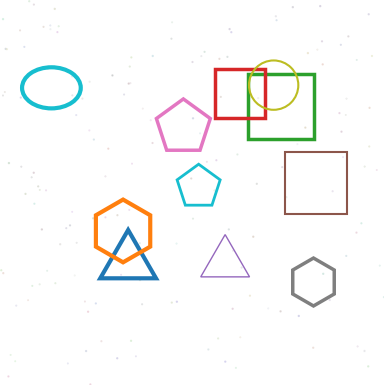[{"shape": "triangle", "thickness": 3, "radius": 0.42, "center": [0.333, 0.319]}, {"shape": "hexagon", "thickness": 3, "radius": 0.41, "center": [0.32, 0.4]}, {"shape": "square", "thickness": 2.5, "radius": 0.43, "center": [0.731, 0.723]}, {"shape": "square", "thickness": 2.5, "radius": 0.32, "center": [0.623, 0.757]}, {"shape": "triangle", "thickness": 1, "radius": 0.37, "center": [0.585, 0.317]}, {"shape": "square", "thickness": 1.5, "radius": 0.4, "center": [0.822, 0.525]}, {"shape": "pentagon", "thickness": 2.5, "radius": 0.37, "center": [0.476, 0.669]}, {"shape": "hexagon", "thickness": 2.5, "radius": 0.31, "center": [0.814, 0.268]}, {"shape": "circle", "thickness": 1.5, "radius": 0.32, "center": [0.711, 0.779]}, {"shape": "oval", "thickness": 3, "radius": 0.38, "center": [0.134, 0.772]}, {"shape": "pentagon", "thickness": 2, "radius": 0.29, "center": [0.516, 0.515]}]